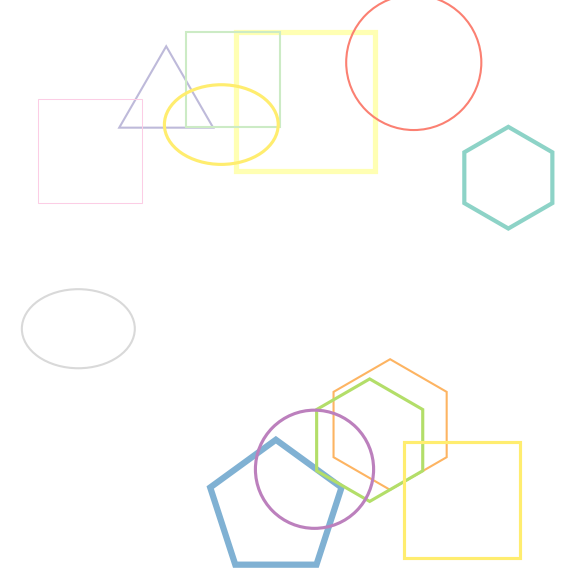[{"shape": "hexagon", "thickness": 2, "radius": 0.44, "center": [0.88, 0.691]}, {"shape": "square", "thickness": 2.5, "radius": 0.6, "center": [0.529, 0.824]}, {"shape": "triangle", "thickness": 1, "radius": 0.47, "center": [0.288, 0.825]}, {"shape": "circle", "thickness": 1, "radius": 0.58, "center": [0.716, 0.891]}, {"shape": "pentagon", "thickness": 3, "radius": 0.6, "center": [0.478, 0.118]}, {"shape": "hexagon", "thickness": 1, "radius": 0.57, "center": [0.676, 0.264]}, {"shape": "hexagon", "thickness": 1.5, "radius": 0.53, "center": [0.64, 0.237]}, {"shape": "square", "thickness": 0.5, "radius": 0.45, "center": [0.156, 0.738]}, {"shape": "oval", "thickness": 1, "radius": 0.49, "center": [0.136, 0.43]}, {"shape": "circle", "thickness": 1.5, "radius": 0.51, "center": [0.545, 0.187]}, {"shape": "square", "thickness": 1, "radius": 0.41, "center": [0.403, 0.862]}, {"shape": "oval", "thickness": 1.5, "radius": 0.49, "center": [0.383, 0.783]}, {"shape": "square", "thickness": 1.5, "radius": 0.5, "center": [0.8, 0.133]}]